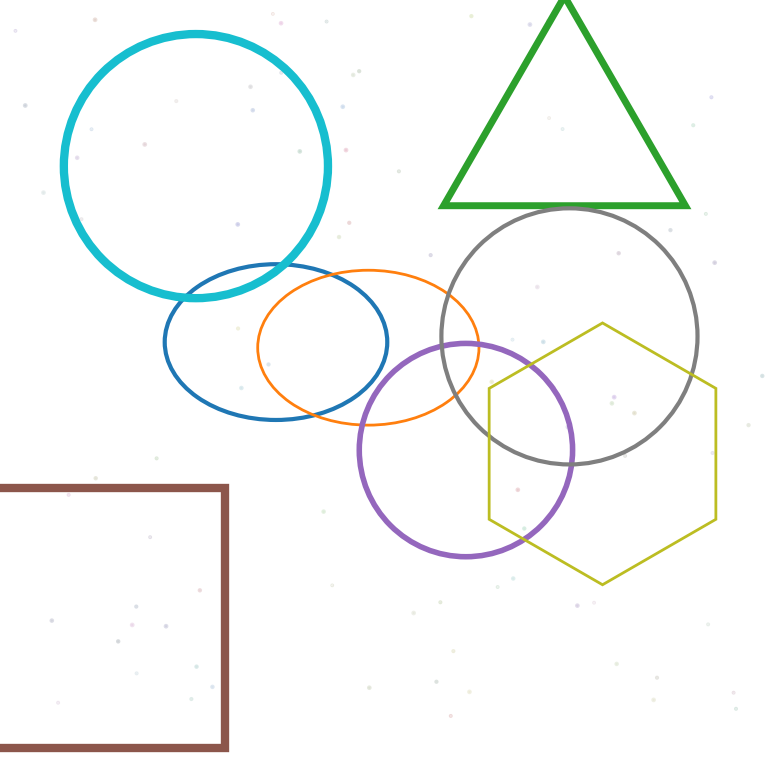[{"shape": "oval", "thickness": 1.5, "radius": 0.72, "center": [0.358, 0.556]}, {"shape": "oval", "thickness": 1, "radius": 0.72, "center": [0.478, 0.548]}, {"shape": "triangle", "thickness": 2.5, "radius": 0.91, "center": [0.733, 0.823]}, {"shape": "circle", "thickness": 2, "radius": 0.69, "center": [0.605, 0.415]}, {"shape": "square", "thickness": 3, "radius": 0.84, "center": [0.124, 0.197]}, {"shape": "circle", "thickness": 1.5, "radius": 0.83, "center": [0.74, 0.563]}, {"shape": "hexagon", "thickness": 1, "radius": 0.85, "center": [0.782, 0.411]}, {"shape": "circle", "thickness": 3, "radius": 0.86, "center": [0.254, 0.784]}]